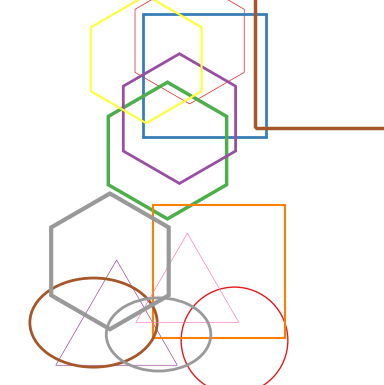[{"shape": "hexagon", "thickness": 0.5, "radius": 0.82, "center": [0.493, 0.894]}, {"shape": "circle", "thickness": 1, "radius": 0.69, "center": [0.609, 0.116]}, {"shape": "square", "thickness": 2, "radius": 0.8, "center": [0.531, 0.804]}, {"shape": "hexagon", "thickness": 2.5, "radius": 0.89, "center": [0.435, 0.609]}, {"shape": "triangle", "thickness": 0.5, "radius": 0.91, "center": [0.303, 0.142]}, {"shape": "hexagon", "thickness": 2, "radius": 0.84, "center": [0.466, 0.692]}, {"shape": "square", "thickness": 1.5, "radius": 0.86, "center": [0.568, 0.294]}, {"shape": "hexagon", "thickness": 1.5, "radius": 0.83, "center": [0.38, 0.846]}, {"shape": "square", "thickness": 2.5, "radius": 0.89, "center": [0.839, 0.845]}, {"shape": "oval", "thickness": 2, "radius": 0.83, "center": [0.243, 0.162]}, {"shape": "triangle", "thickness": 0.5, "radius": 0.77, "center": [0.487, 0.24]}, {"shape": "oval", "thickness": 2, "radius": 0.68, "center": [0.412, 0.131]}, {"shape": "hexagon", "thickness": 3, "radius": 0.88, "center": [0.286, 0.321]}]